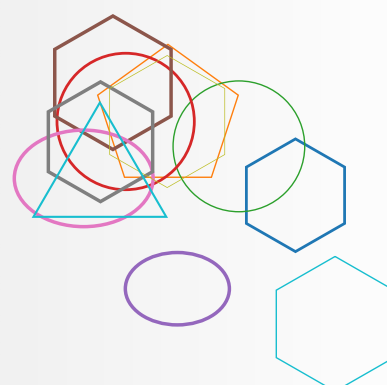[{"shape": "hexagon", "thickness": 2, "radius": 0.73, "center": [0.763, 0.493]}, {"shape": "pentagon", "thickness": 1, "radius": 0.95, "center": [0.433, 0.694]}, {"shape": "circle", "thickness": 1, "radius": 0.85, "center": [0.617, 0.62]}, {"shape": "circle", "thickness": 2, "radius": 0.89, "center": [0.324, 0.684]}, {"shape": "oval", "thickness": 2.5, "radius": 0.67, "center": [0.458, 0.25]}, {"shape": "hexagon", "thickness": 2.5, "radius": 0.87, "center": [0.291, 0.785]}, {"shape": "oval", "thickness": 2.5, "radius": 0.9, "center": [0.216, 0.537]}, {"shape": "hexagon", "thickness": 2.5, "radius": 0.78, "center": [0.259, 0.632]}, {"shape": "hexagon", "thickness": 0.5, "radius": 0.86, "center": [0.432, 0.684]}, {"shape": "triangle", "thickness": 1.5, "radius": 0.99, "center": [0.258, 0.536]}, {"shape": "hexagon", "thickness": 1, "radius": 0.88, "center": [0.865, 0.159]}]